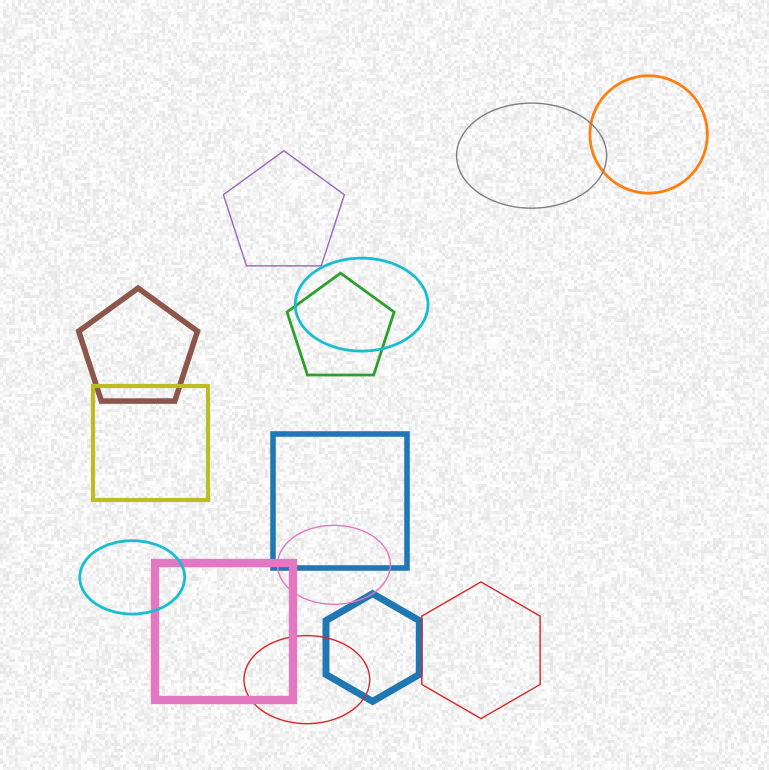[{"shape": "hexagon", "thickness": 2.5, "radius": 0.35, "center": [0.484, 0.159]}, {"shape": "square", "thickness": 2, "radius": 0.44, "center": [0.442, 0.349]}, {"shape": "circle", "thickness": 1, "radius": 0.38, "center": [0.842, 0.825]}, {"shape": "pentagon", "thickness": 1, "radius": 0.37, "center": [0.442, 0.572]}, {"shape": "oval", "thickness": 0.5, "radius": 0.41, "center": [0.399, 0.117]}, {"shape": "hexagon", "thickness": 0.5, "radius": 0.44, "center": [0.625, 0.155]}, {"shape": "pentagon", "thickness": 0.5, "radius": 0.41, "center": [0.369, 0.722]}, {"shape": "pentagon", "thickness": 2, "radius": 0.41, "center": [0.179, 0.545]}, {"shape": "oval", "thickness": 0.5, "radius": 0.37, "center": [0.434, 0.266]}, {"shape": "square", "thickness": 3, "radius": 0.45, "center": [0.291, 0.18]}, {"shape": "oval", "thickness": 0.5, "radius": 0.49, "center": [0.69, 0.798]}, {"shape": "square", "thickness": 1.5, "radius": 0.37, "center": [0.196, 0.425]}, {"shape": "oval", "thickness": 1, "radius": 0.34, "center": [0.172, 0.25]}, {"shape": "oval", "thickness": 1, "radius": 0.43, "center": [0.47, 0.604]}]